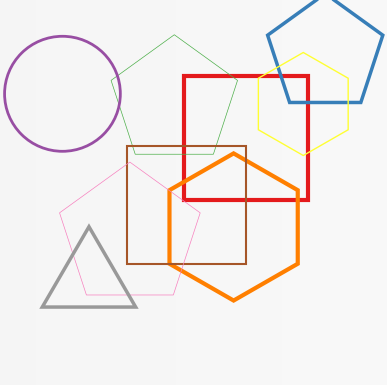[{"shape": "square", "thickness": 3, "radius": 0.8, "center": [0.635, 0.642]}, {"shape": "pentagon", "thickness": 2.5, "radius": 0.78, "center": [0.839, 0.86]}, {"shape": "pentagon", "thickness": 0.5, "radius": 0.86, "center": [0.45, 0.738]}, {"shape": "circle", "thickness": 2, "radius": 0.75, "center": [0.161, 0.756]}, {"shape": "hexagon", "thickness": 3, "radius": 0.96, "center": [0.603, 0.41]}, {"shape": "hexagon", "thickness": 1, "radius": 0.67, "center": [0.783, 0.73]}, {"shape": "square", "thickness": 1.5, "radius": 0.77, "center": [0.481, 0.468]}, {"shape": "pentagon", "thickness": 0.5, "radius": 0.95, "center": [0.335, 0.388]}, {"shape": "triangle", "thickness": 2.5, "radius": 0.7, "center": [0.23, 0.272]}]